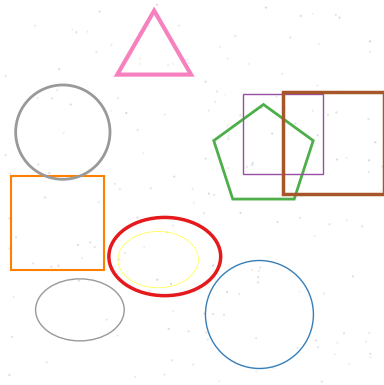[{"shape": "oval", "thickness": 2.5, "radius": 0.73, "center": [0.428, 0.334]}, {"shape": "circle", "thickness": 1, "radius": 0.7, "center": [0.674, 0.183]}, {"shape": "pentagon", "thickness": 2, "radius": 0.68, "center": [0.684, 0.593]}, {"shape": "square", "thickness": 1, "radius": 0.52, "center": [0.735, 0.651]}, {"shape": "square", "thickness": 1.5, "radius": 0.61, "center": [0.149, 0.421]}, {"shape": "oval", "thickness": 0.5, "radius": 0.52, "center": [0.411, 0.326]}, {"shape": "square", "thickness": 2.5, "radius": 0.66, "center": [0.866, 0.629]}, {"shape": "triangle", "thickness": 3, "radius": 0.55, "center": [0.4, 0.862]}, {"shape": "oval", "thickness": 1, "radius": 0.58, "center": [0.208, 0.195]}, {"shape": "circle", "thickness": 2, "radius": 0.61, "center": [0.163, 0.657]}]